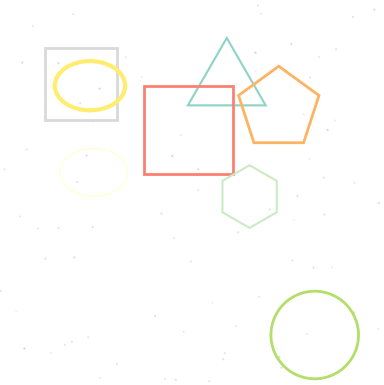[{"shape": "triangle", "thickness": 1.5, "radius": 0.58, "center": [0.589, 0.785]}, {"shape": "oval", "thickness": 0.5, "radius": 0.44, "center": [0.243, 0.552]}, {"shape": "square", "thickness": 2, "radius": 0.57, "center": [0.49, 0.662]}, {"shape": "pentagon", "thickness": 2, "radius": 0.55, "center": [0.724, 0.718]}, {"shape": "circle", "thickness": 2, "radius": 0.57, "center": [0.817, 0.13]}, {"shape": "square", "thickness": 2, "radius": 0.47, "center": [0.21, 0.781]}, {"shape": "hexagon", "thickness": 1.5, "radius": 0.41, "center": [0.648, 0.489]}, {"shape": "oval", "thickness": 3, "radius": 0.46, "center": [0.234, 0.777]}]